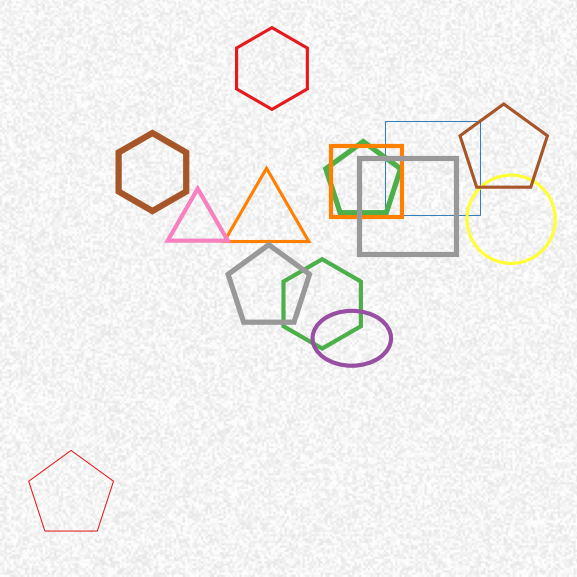[{"shape": "hexagon", "thickness": 1.5, "radius": 0.35, "center": [0.471, 0.881]}, {"shape": "pentagon", "thickness": 0.5, "radius": 0.39, "center": [0.123, 0.142]}, {"shape": "square", "thickness": 0.5, "radius": 0.41, "center": [0.748, 0.708]}, {"shape": "pentagon", "thickness": 2.5, "radius": 0.34, "center": [0.629, 0.686]}, {"shape": "hexagon", "thickness": 2, "radius": 0.39, "center": [0.558, 0.473]}, {"shape": "oval", "thickness": 2, "radius": 0.34, "center": [0.609, 0.413]}, {"shape": "square", "thickness": 2, "radius": 0.31, "center": [0.635, 0.685]}, {"shape": "triangle", "thickness": 1.5, "radius": 0.42, "center": [0.462, 0.623]}, {"shape": "circle", "thickness": 1.5, "radius": 0.38, "center": [0.885, 0.619]}, {"shape": "pentagon", "thickness": 1.5, "radius": 0.4, "center": [0.872, 0.739]}, {"shape": "hexagon", "thickness": 3, "radius": 0.34, "center": [0.264, 0.701]}, {"shape": "triangle", "thickness": 2, "radius": 0.3, "center": [0.342, 0.612]}, {"shape": "pentagon", "thickness": 2.5, "radius": 0.37, "center": [0.466, 0.501]}, {"shape": "square", "thickness": 2.5, "radius": 0.42, "center": [0.705, 0.642]}]